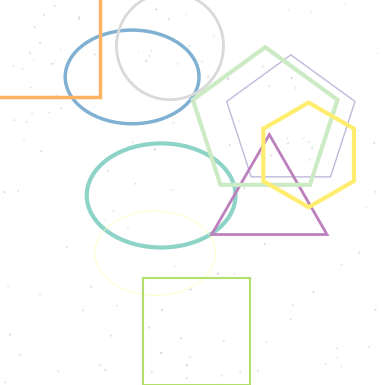[{"shape": "oval", "thickness": 3, "radius": 0.97, "center": [0.419, 0.492]}, {"shape": "oval", "thickness": 0.5, "radius": 0.78, "center": [0.403, 0.342]}, {"shape": "pentagon", "thickness": 1, "radius": 0.88, "center": [0.755, 0.682]}, {"shape": "oval", "thickness": 2.5, "radius": 0.87, "center": [0.343, 0.8]}, {"shape": "square", "thickness": 2.5, "radius": 0.74, "center": [0.112, 0.895]}, {"shape": "square", "thickness": 1.5, "radius": 0.7, "center": [0.51, 0.139]}, {"shape": "circle", "thickness": 2, "radius": 0.69, "center": [0.442, 0.88]}, {"shape": "triangle", "thickness": 2, "radius": 0.87, "center": [0.7, 0.477]}, {"shape": "pentagon", "thickness": 3, "radius": 0.99, "center": [0.689, 0.68]}, {"shape": "hexagon", "thickness": 3, "radius": 0.68, "center": [0.802, 0.598]}]